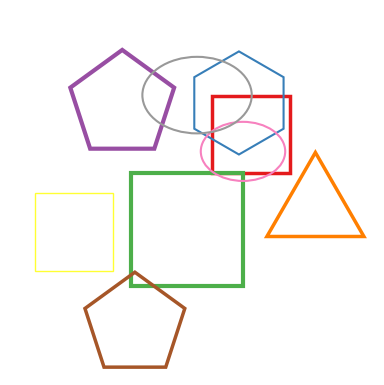[{"shape": "square", "thickness": 2.5, "radius": 0.5, "center": [0.652, 0.65]}, {"shape": "hexagon", "thickness": 1.5, "radius": 0.67, "center": [0.621, 0.733]}, {"shape": "square", "thickness": 3, "radius": 0.73, "center": [0.486, 0.403]}, {"shape": "pentagon", "thickness": 3, "radius": 0.71, "center": [0.317, 0.729]}, {"shape": "triangle", "thickness": 2.5, "radius": 0.73, "center": [0.819, 0.458]}, {"shape": "square", "thickness": 1, "radius": 0.51, "center": [0.192, 0.398]}, {"shape": "pentagon", "thickness": 2.5, "radius": 0.68, "center": [0.35, 0.157]}, {"shape": "oval", "thickness": 1.5, "radius": 0.55, "center": [0.631, 0.607]}, {"shape": "oval", "thickness": 1.5, "radius": 0.71, "center": [0.512, 0.753]}]